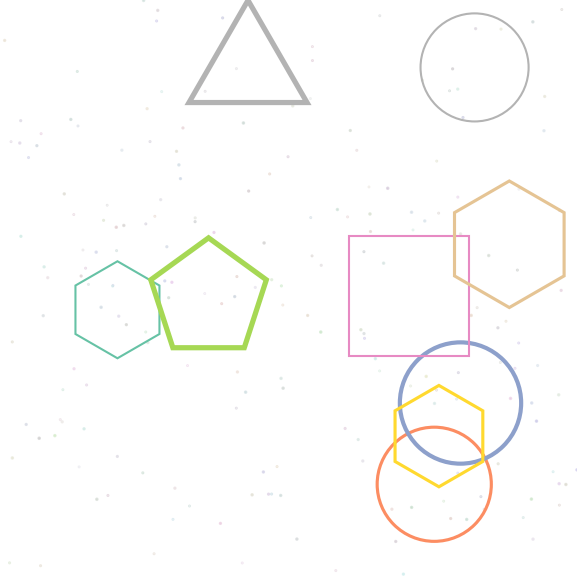[{"shape": "hexagon", "thickness": 1, "radius": 0.42, "center": [0.203, 0.463]}, {"shape": "circle", "thickness": 1.5, "radius": 0.49, "center": [0.752, 0.161]}, {"shape": "circle", "thickness": 2, "radius": 0.53, "center": [0.797, 0.301]}, {"shape": "square", "thickness": 1, "radius": 0.52, "center": [0.709, 0.486]}, {"shape": "pentagon", "thickness": 2.5, "radius": 0.53, "center": [0.361, 0.482]}, {"shape": "hexagon", "thickness": 1.5, "radius": 0.44, "center": [0.76, 0.244]}, {"shape": "hexagon", "thickness": 1.5, "radius": 0.55, "center": [0.882, 0.576]}, {"shape": "circle", "thickness": 1, "radius": 0.47, "center": [0.822, 0.882]}, {"shape": "triangle", "thickness": 2.5, "radius": 0.59, "center": [0.429, 0.881]}]